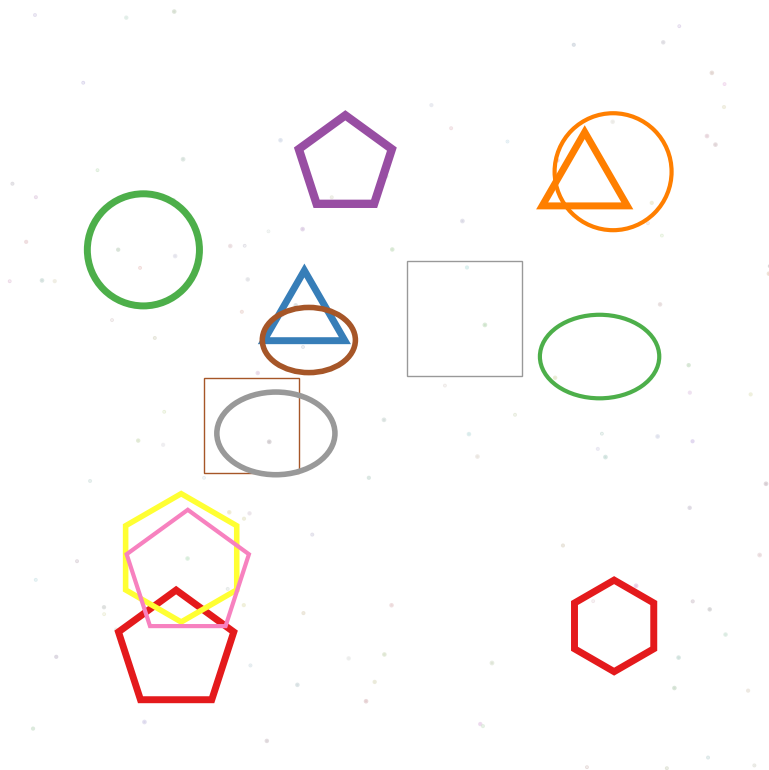[{"shape": "pentagon", "thickness": 2.5, "radius": 0.39, "center": [0.229, 0.155]}, {"shape": "hexagon", "thickness": 2.5, "radius": 0.3, "center": [0.798, 0.187]}, {"shape": "triangle", "thickness": 2.5, "radius": 0.3, "center": [0.395, 0.588]}, {"shape": "circle", "thickness": 2.5, "radius": 0.36, "center": [0.186, 0.676]}, {"shape": "oval", "thickness": 1.5, "radius": 0.39, "center": [0.779, 0.537]}, {"shape": "pentagon", "thickness": 3, "radius": 0.32, "center": [0.448, 0.787]}, {"shape": "circle", "thickness": 1.5, "radius": 0.38, "center": [0.796, 0.777]}, {"shape": "triangle", "thickness": 2.5, "radius": 0.32, "center": [0.759, 0.765]}, {"shape": "hexagon", "thickness": 2, "radius": 0.42, "center": [0.235, 0.276]}, {"shape": "square", "thickness": 0.5, "radius": 0.31, "center": [0.327, 0.447]}, {"shape": "oval", "thickness": 2, "radius": 0.3, "center": [0.401, 0.558]}, {"shape": "pentagon", "thickness": 1.5, "radius": 0.42, "center": [0.244, 0.254]}, {"shape": "oval", "thickness": 2, "radius": 0.38, "center": [0.358, 0.437]}, {"shape": "square", "thickness": 0.5, "radius": 0.37, "center": [0.603, 0.587]}]